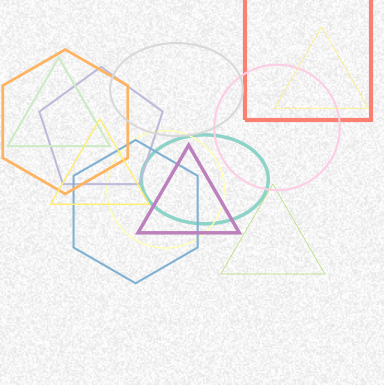[{"shape": "oval", "thickness": 2.5, "radius": 0.83, "center": [0.532, 0.534]}, {"shape": "circle", "thickness": 1, "radius": 0.76, "center": [0.43, 0.508]}, {"shape": "pentagon", "thickness": 1.5, "radius": 0.84, "center": [0.262, 0.658]}, {"shape": "square", "thickness": 3, "radius": 0.82, "center": [0.799, 0.85]}, {"shape": "hexagon", "thickness": 1.5, "radius": 0.93, "center": [0.352, 0.45]}, {"shape": "hexagon", "thickness": 2, "radius": 0.94, "center": [0.17, 0.684]}, {"shape": "triangle", "thickness": 0.5, "radius": 0.78, "center": [0.709, 0.366]}, {"shape": "circle", "thickness": 1.5, "radius": 0.82, "center": [0.72, 0.669]}, {"shape": "oval", "thickness": 1.5, "radius": 0.86, "center": [0.458, 0.768]}, {"shape": "triangle", "thickness": 2.5, "radius": 0.76, "center": [0.49, 0.471]}, {"shape": "triangle", "thickness": 1.5, "radius": 0.77, "center": [0.153, 0.697]}, {"shape": "triangle", "thickness": 1, "radius": 0.74, "center": [0.259, 0.543]}, {"shape": "triangle", "thickness": 0.5, "radius": 0.71, "center": [0.835, 0.789]}]